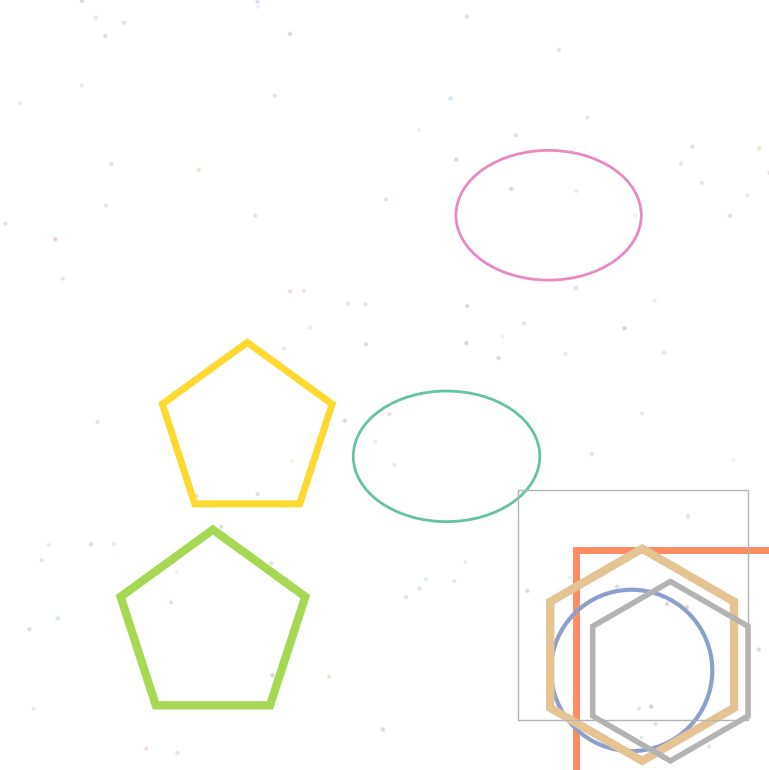[{"shape": "oval", "thickness": 1, "radius": 0.61, "center": [0.58, 0.407]}, {"shape": "square", "thickness": 2.5, "radius": 0.73, "center": [0.894, 0.14]}, {"shape": "circle", "thickness": 1.5, "radius": 0.52, "center": [0.82, 0.129]}, {"shape": "oval", "thickness": 1, "radius": 0.6, "center": [0.712, 0.72]}, {"shape": "pentagon", "thickness": 3, "radius": 0.63, "center": [0.277, 0.186]}, {"shape": "pentagon", "thickness": 2.5, "radius": 0.58, "center": [0.321, 0.439]}, {"shape": "hexagon", "thickness": 3, "radius": 0.69, "center": [0.834, 0.15]}, {"shape": "square", "thickness": 0.5, "radius": 0.75, "center": [0.822, 0.214]}, {"shape": "hexagon", "thickness": 2, "radius": 0.58, "center": [0.871, 0.128]}]